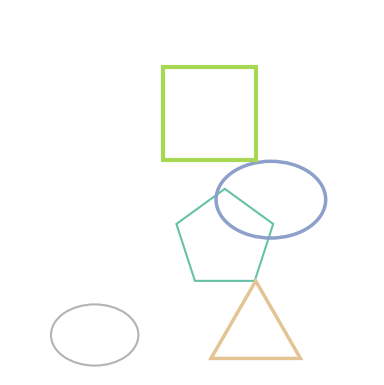[{"shape": "pentagon", "thickness": 1.5, "radius": 0.66, "center": [0.584, 0.377]}, {"shape": "oval", "thickness": 2.5, "radius": 0.71, "center": [0.704, 0.481]}, {"shape": "square", "thickness": 3, "radius": 0.6, "center": [0.544, 0.705]}, {"shape": "triangle", "thickness": 2.5, "radius": 0.67, "center": [0.664, 0.136]}, {"shape": "oval", "thickness": 1.5, "radius": 0.57, "center": [0.246, 0.13]}]